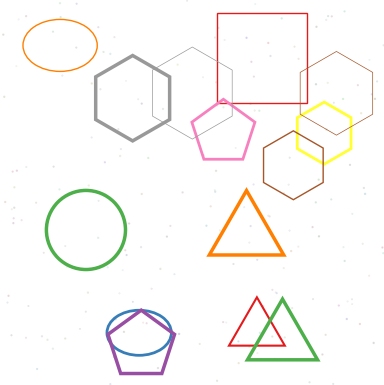[{"shape": "triangle", "thickness": 1.5, "radius": 0.42, "center": [0.667, 0.144]}, {"shape": "square", "thickness": 1, "radius": 0.58, "center": [0.681, 0.85]}, {"shape": "oval", "thickness": 2, "radius": 0.42, "center": [0.361, 0.136]}, {"shape": "circle", "thickness": 2.5, "radius": 0.51, "center": [0.223, 0.403]}, {"shape": "triangle", "thickness": 2.5, "radius": 0.53, "center": [0.734, 0.118]}, {"shape": "pentagon", "thickness": 2.5, "radius": 0.45, "center": [0.367, 0.103]}, {"shape": "triangle", "thickness": 2.5, "radius": 0.56, "center": [0.64, 0.393]}, {"shape": "oval", "thickness": 1, "radius": 0.48, "center": [0.156, 0.882]}, {"shape": "hexagon", "thickness": 2, "radius": 0.4, "center": [0.842, 0.654]}, {"shape": "hexagon", "thickness": 1, "radius": 0.45, "center": [0.762, 0.571]}, {"shape": "hexagon", "thickness": 0.5, "radius": 0.54, "center": [0.874, 0.758]}, {"shape": "pentagon", "thickness": 2, "radius": 0.43, "center": [0.58, 0.656]}, {"shape": "hexagon", "thickness": 2.5, "radius": 0.55, "center": [0.345, 0.745]}, {"shape": "hexagon", "thickness": 0.5, "radius": 0.6, "center": [0.5, 0.758]}]